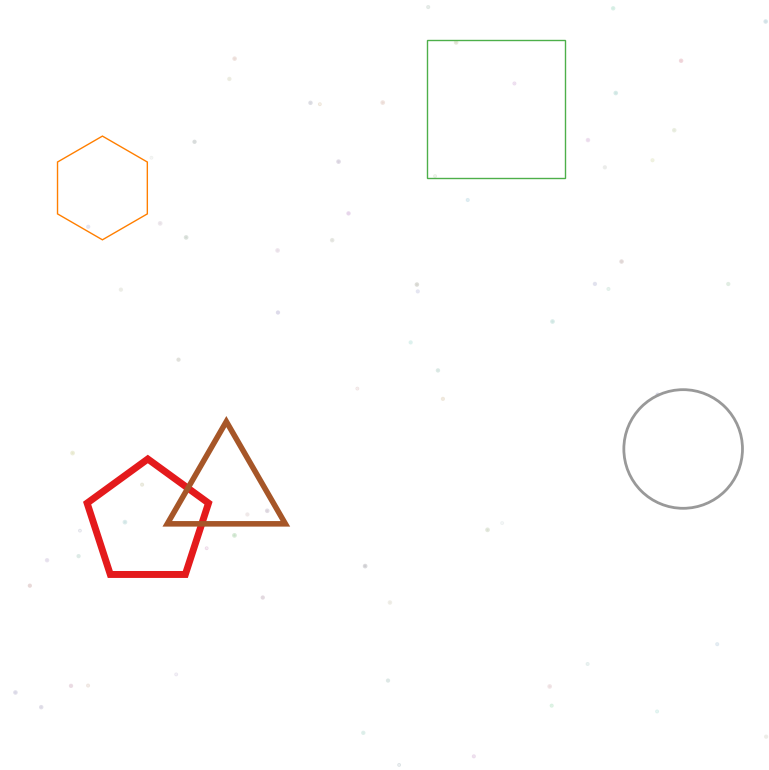[{"shape": "pentagon", "thickness": 2.5, "radius": 0.41, "center": [0.192, 0.321]}, {"shape": "square", "thickness": 0.5, "radius": 0.45, "center": [0.644, 0.859]}, {"shape": "hexagon", "thickness": 0.5, "radius": 0.34, "center": [0.133, 0.756]}, {"shape": "triangle", "thickness": 2, "radius": 0.44, "center": [0.294, 0.364]}, {"shape": "circle", "thickness": 1, "radius": 0.39, "center": [0.887, 0.417]}]